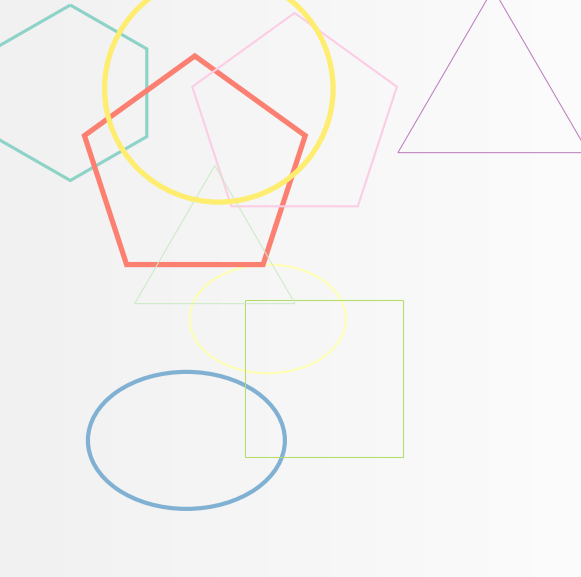[{"shape": "hexagon", "thickness": 1.5, "radius": 0.76, "center": [0.121, 0.839]}, {"shape": "oval", "thickness": 1, "radius": 0.67, "center": [0.461, 0.447]}, {"shape": "pentagon", "thickness": 2.5, "radius": 1.0, "center": [0.335, 0.703]}, {"shape": "oval", "thickness": 2, "radius": 0.85, "center": [0.321, 0.237]}, {"shape": "square", "thickness": 0.5, "radius": 0.68, "center": [0.557, 0.344]}, {"shape": "pentagon", "thickness": 1, "radius": 0.93, "center": [0.507, 0.792]}, {"shape": "triangle", "thickness": 0.5, "radius": 0.95, "center": [0.848, 0.829]}, {"shape": "triangle", "thickness": 0.5, "radius": 0.8, "center": [0.37, 0.553]}, {"shape": "circle", "thickness": 2.5, "radius": 0.98, "center": [0.377, 0.846]}]